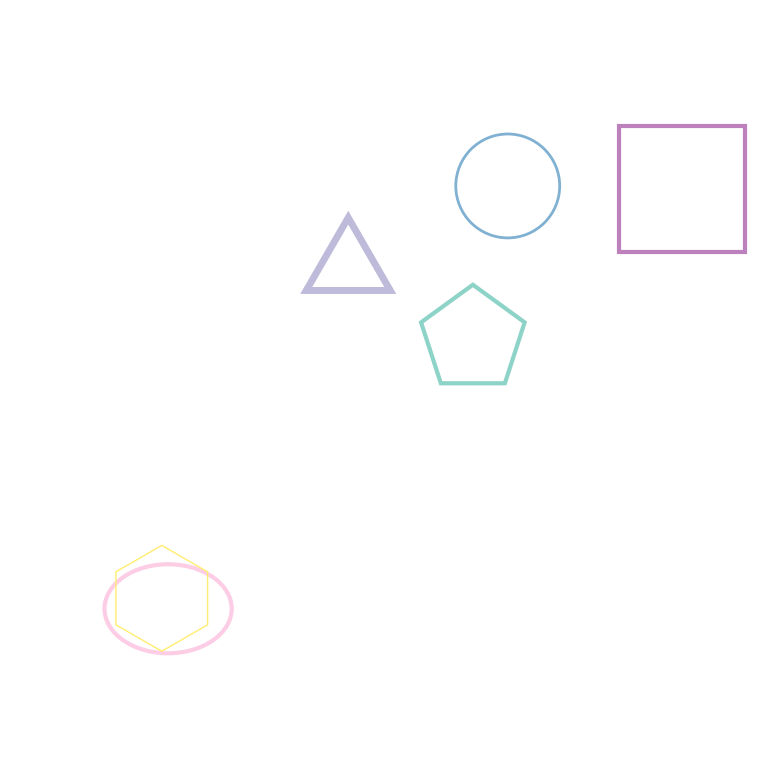[{"shape": "pentagon", "thickness": 1.5, "radius": 0.35, "center": [0.614, 0.559]}, {"shape": "triangle", "thickness": 2.5, "radius": 0.32, "center": [0.452, 0.654]}, {"shape": "circle", "thickness": 1, "radius": 0.34, "center": [0.659, 0.759]}, {"shape": "oval", "thickness": 1.5, "radius": 0.41, "center": [0.218, 0.209]}, {"shape": "square", "thickness": 1.5, "radius": 0.41, "center": [0.886, 0.755]}, {"shape": "hexagon", "thickness": 0.5, "radius": 0.34, "center": [0.21, 0.223]}]